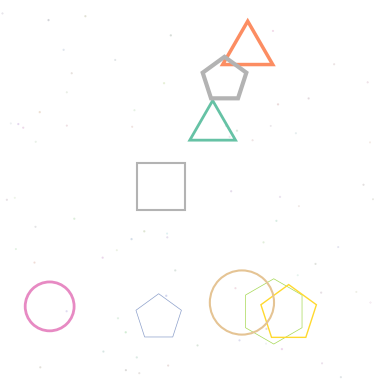[{"shape": "triangle", "thickness": 2, "radius": 0.34, "center": [0.552, 0.67]}, {"shape": "triangle", "thickness": 2.5, "radius": 0.38, "center": [0.643, 0.87]}, {"shape": "pentagon", "thickness": 0.5, "radius": 0.31, "center": [0.412, 0.175]}, {"shape": "circle", "thickness": 2, "radius": 0.32, "center": [0.129, 0.204]}, {"shape": "hexagon", "thickness": 0.5, "radius": 0.42, "center": [0.711, 0.191]}, {"shape": "pentagon", "thickness": 1, "radius": 0.38, "center": [0.75, 0.185]}, {"shape": "circle", "thickness": 1.5, "radius": 0.42, "center": [0.628, 0.214]}, {"shape": "pentagon", "thickness": 3, "radius": 0.3, "center": [0.583, 0.793]}, {"shape": "square", "thickness": 1.5, "radius": 0.31, "center": [0.418, 0.515]}]